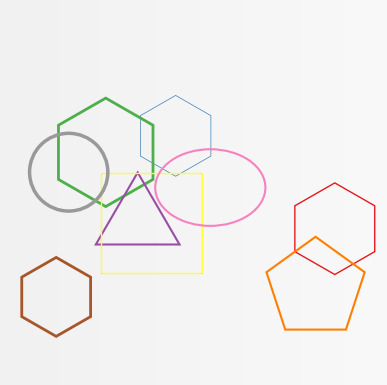[{"shape": "hexagon", "thickness": 1, "radius": 0.6, "center": [0.864, 0.406]}, {"shape": "hexagon", "thickness": 0.5, "radius": 0.52, "center": [0.453, 0.647]}, {"shape": "hexagon", "thickness": 2, "radius": 0.7, "center": [0.273, 0.604]}, {"shape": "triangle", "thickness": 1.5, "radius": 0.62, "center": [0.355, 0.427]}, {"shape": "pentagon", "thickness": 1.5, "radius": 0.67, "center": [0.814, 0.252]}, {"shape": "square", "thickness": 1, "radius": 0.65, "center": [0.392, 0.421]}, {"shape": "hexagon", "thickness": 2, "radius": 0.51, "center": [0.145, 0.229]}, {"shape": "oval", "thickness": 1.5, "radius": 0.71, "center": [0.543, 0.513]}, {"shape": "circle", "thickness": 2.5, "radius": 0.5, "center": [0.177, 0.553]}]